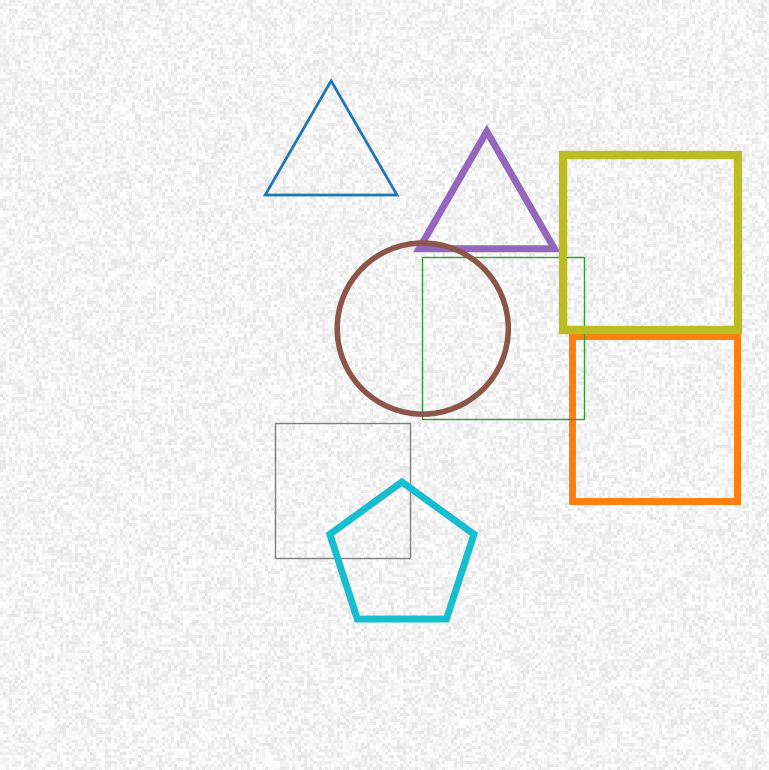[{"shape": "triangle", "thickness": 1, "radius": 0.49, "center": [0.43, 0.796]}, {"shape": "square", "thickness": 2.5, "radius": 0.54, "center": [0.85, 0.457]}, {"shape": "square", "thickness": 0.5, "radius": 0.53, "center": [0.653, 0.562]}, {"shape": "triangle", "thickness": 2.5, "radius": 0.51, "center": [0.632, 0.728]}, {"shape": "circle", "thickness": 2, "radius": 0.56, "center": [0.549, 0.573]}, {"shape": "square", "thickness": 0.5, "radius": 0.44, "center": [0.445, 0.363]}, {"shape": "square", "thickness": 3, "radius": 0.57, "center": [0.845, 0.685]}, {"shape": "pentagon", "thickness": 2.5, "radius": 0.49, "center": [0.522, 0.276]}]